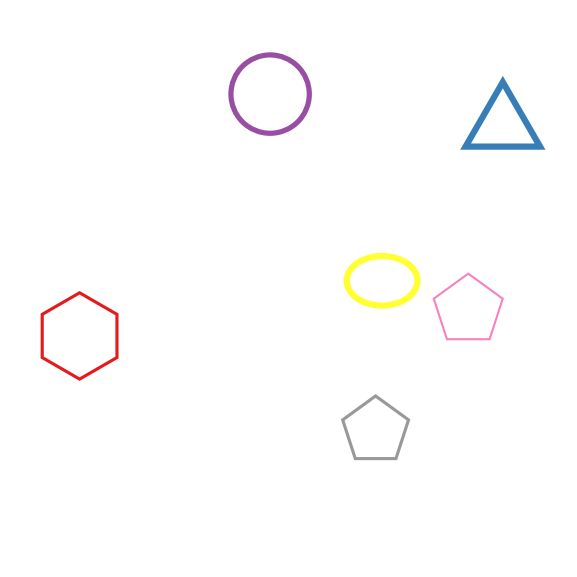[{"shape": "hexagon", "thickness": 1.5, "radius": 0.37, "center": [0.138, 0.417]}, {"shape": "triangle", "thickness": 3, "radius": 0.37, "center": [0.871, 0.783]}, {"shape": "circle", "thickness": 2.5, "radius": 0.34, "center": [0.468, 0.836]}, {"shape": "oval", "thickness": 3, "radius": 0.31, "center": [0.662, 0.513]}, {"shape": "pentagon", "thickness": 1, "radius": 0.31, "center": [0.811, 0.463]}, {"shape": "pentagon", "thickness": 1.5, "radius": 0.3, "center": [0.65, 0.254]}]